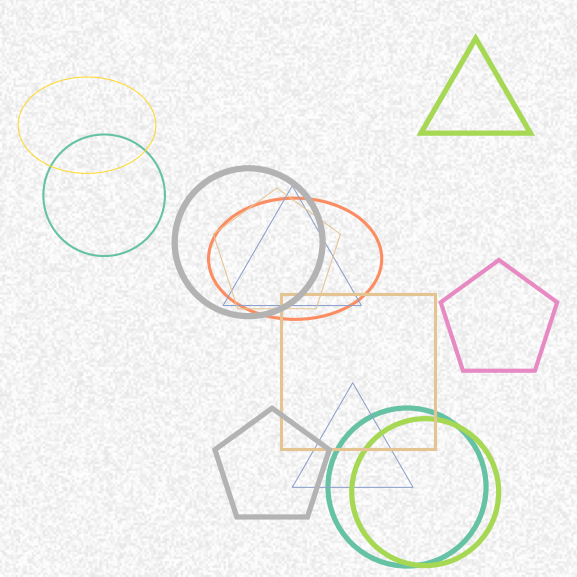[{"shape": "circle", "thickness": 1, "radius": 0.53, "center": [0.18, 0.661]}, {"shape": "circle", "thickness": 2.5, "radius": 0.68, "center": [0.705, 0.156]}, {"shape": "oval", "thickness": 1.5, "radius": 0.75, "center": [0.511, 0.551]}, {"shape": "triangle", "thickness": 0.5, "radius": 0.69, "center": [0.506, 0.539]}, {"shape": "triangle", "thickness": 0.5, "radius": 0.6, "center": [0.611, 0.216]}, {"shape": "pentagon", "thickness": 2, "radius": 0.53, "center": [0.864, 0.443]}, {"shape": "circle", "thickness": 2.5, "radius": 0.64, "center": [0.736, 0.147]}, {"shape": "triangle", "thickness": 2.5, "radius": 0.55, "center": [0.824, 0.823]}, {"shape": "oval", "thickness": 0.5, "radius": 0.6, "center": [0.151, 0.782]}, {"shape": "square", "thickness": 1.5, "radius": 0.67, "center": [0.62, 0.356]}, {"shape": "pentagon", "thickness": 0.5, "radius": 0.58, "center": [0.479, 0.558]}, {"shape": "pentagon", "thickness": 2.5, "radius": 0.52, "center": [0.471, 0.188]}, {"shape": "circle", "thickness": 3, "radius": 0.64, "center": [0.431, 0.58]}]